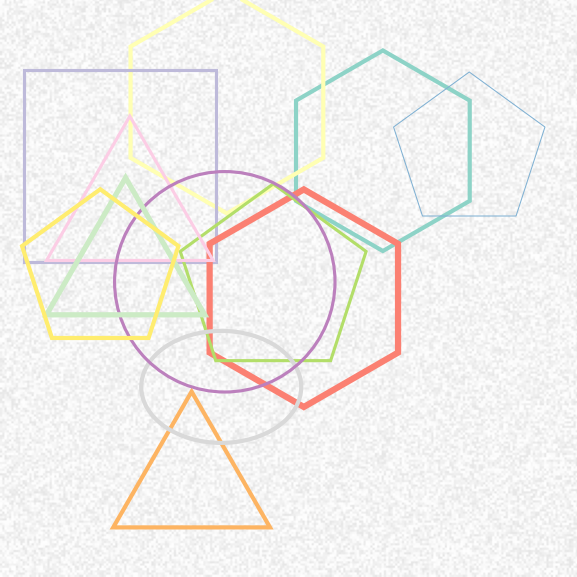[{"shape": "hexagon", "thickness": 2, "radius": 0.87, "center": [0.663, 0.738]}, {"shape": "hexagon", "thickness": 2, "radius": 0.96, "center": [0.393, 0.822]}, {"shape": "square", "thickness": 1.5, "radius": 0.83, "center": [0.208, 0.711]}, {"shape": "hexagon", "thickness": 3, "radius": 0.94, "center": [0.526, 0.483]}, {"shape": "pentagon", "thickness": 0.5, "radius": 0.69, "center": [0.813, 0.737]}, {"shape": "triangle", "thickness": 2, "radius": 0.78, "center": [0.332, 0.164]}, {"shape": "pentagon", "thickness": 1.5, "radius": 0.85, "center": [0.473, 0.511]}, {"shape": "triangle", "thickness": 1.5, "radius": 0.83, "center": [0.225, 0.631]}, {"shape": "oval", "thickness": 2, "radius": 0.69, "center": [0.383, 0.329]}, {"shape": "circle", "thickness": 1.5, "radius": 0.95, "center": [0.389, 0.511]}, {"shape": "triangle", "thickness": 2.5, "radius": 0.79, "center": [0.217, 0.533]}, {"shape": "pentagon", "thickness": 2, "radius": 0.71, "center": [0.174, 0.529]}]